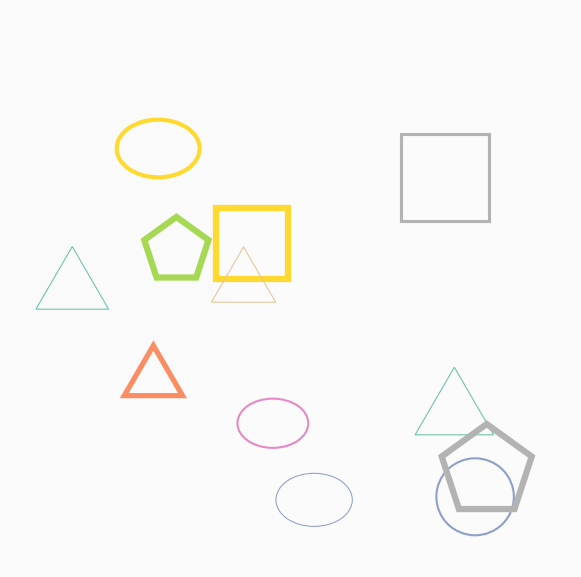[{"shape": "triangle", "thickness": 0.5, "radius": 0.36, "center": [0.124, 0.5]}, {"shape": "triangle", "thickness": 0.5, "radius": 0.39, "center": [0.782, 0.285]}, {"shape": "triangle", "thickness": 2.5, "radius": 0.29, "center": [0.264, 0.343]}, {"shape": "oval", "thickness": 0.5, "radius": 0.33, "center": [0.54, 0.134]}, {"shape": "circle", "thickness": 1, "radius": 0.33, "center": [0.817, 0.139]}, {"shape": "oval", "thickness": 1, "radius": 0.3, "center": [0.469, 0.266]}, {"shape": "pentagon", "thickness": 3, "radius": 0.29, "center": [0.303, 0.565]}, {"shape": "square", "thickness": 3, "radius": 0.31, "center": [0.434, 0.578]}, {"shape": "oval", "thickness": 2, "radius": 0.36, "center": [0.272, 0.742]}, {"shape": "triangle", "thickness": 0.5, "radius": 0.32, "center": [0.419, 0.508]}, {"shape": "pentagon", "thickness": 3, "radius": 0.41, "center": [0.837, 0.184]}, {"shape": "square", "thickness": 1.5, "radius": 0.38, "center": [0.766, 0.692]}]